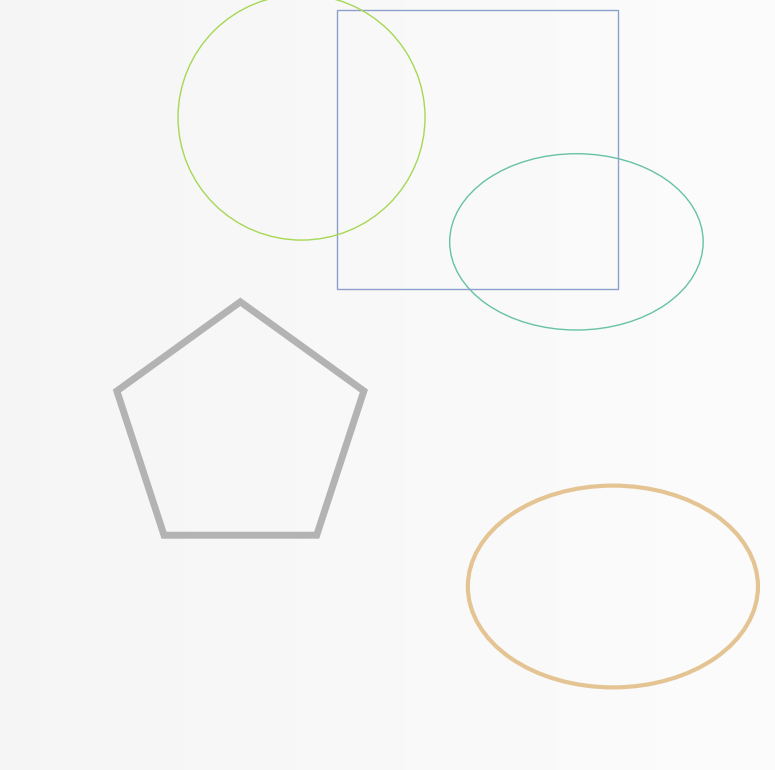[{"shape": "oval", "thickness": 0.5, "radius": 0.82, "center": [0.744, 0.686]}, {"shape": "square", "thickness": 0.5, "radius": 0.91, "center": [0.616, 0.806]}, {"shape": "circle", "thickness": 0.5, "radius": 0.8, "center": [0.389, 0.848]}, {"shape": "oval", "thickness": 1.5, "radius": 0.94, "center": [0.791, 0.238]}, {"shape": "pentagon", "thickness": 2.5, "radius": 0.84, "center": [0.31, 0.44]}]